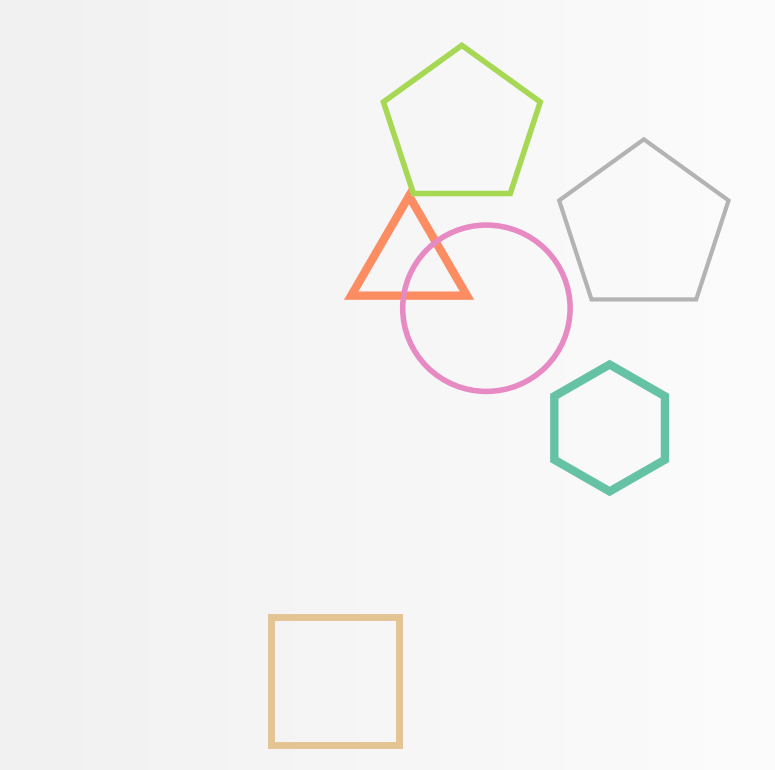[{"shape": "hexagon", "thickness": 3, "radius": 0.41, "center": [0.787, 0.444]}, {"shape": "triangle", "thickness": 3, "radius": 0.43, "center": [0.528, 0.659]}, {"shape": "circle", "thickness": 2, "radius": 0.54, "center": [0.628, 0.6]}, {"shape": "pentagon", "thickness": 2, "radius": 0.53, "center": [0.596, 0.835]}, {"shape": "square", "thickness": 2.5, "radius": 0.41, "center": [0.432, 0.115]}, {"shape": "pentagon", "thickness": 1.5, "radius": 0.57, "center": [0.831, 0.704]}]